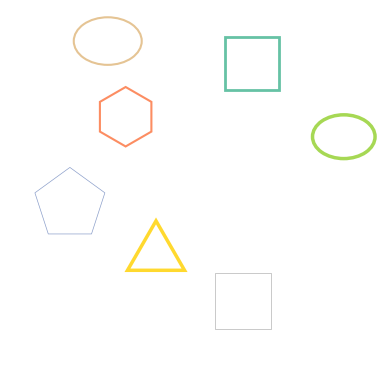[{"shape": "square", "thickness": 2, "radius": 0.35, "center": [0.654, 0.836]}, {"shape": "hexagon", "thickness": 1.5, "radius": 0.39, "center": [0.326, 0.697]}, {"shape": "pentagon", "thickness": 0.5, "radius": 0.48, "center": [0.182, 0.47]}, {"shape": "oval", "thickness": 2.5, "radius": 0.41, "center": [0.893, 0.645]}, {"shape": "triangle", "thickness": 2.5, "radius": 0.43, "center": [0.405, 0.341]}, {"shape": "oval", "thickness": 1.5, "radius": 0.44, "center": [0.28, 0.893]}, {"shape": "square", "thickness": 0.5, "radius": 0.36, "center": [0.631, 0.219]}]